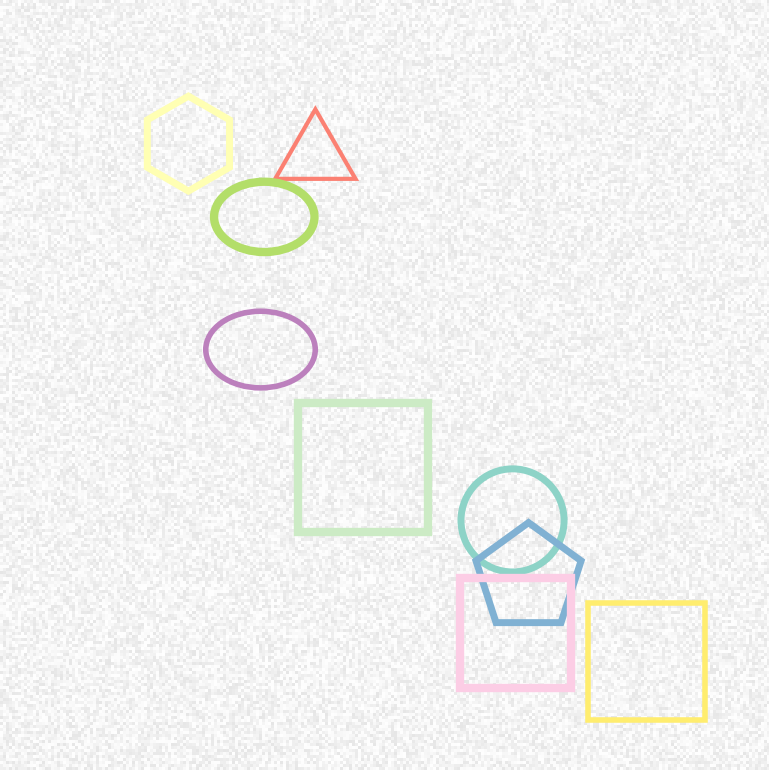[{"shape": "circle", "thickness": 2.5, "radius": 0.33, "center": [0.666, 0.324]}, {"shape": "hexagon", "thickness": 2.5, "radius": 0.31, "center": [0.245, 0.813]}, {"shape": "triangle", "thickness": 1.5, "radius": 0.3, "center": [0.41, 0.798]}, {"shape": "pentagon", "thickness": 2.5, "radius": 0.36, "center": [0.686, 0.249]}, {"shape": "oval", "thickness": 3, "radius": 0.33, "center": [0.343, 0.718]}, {"shape": "square", "thickness": 3, "radius": 0.36, "center": [0.669, 0.178]}, {"shape": "oval", "thickness": 2, "radius": 0.36, "center": [0.338, 0.546]}, {"shape": "square", "thickness": 3, "radius": 0.42, "center": [0.471, 0.393]}, {"shape": "square", "thickness": 2, "radius": 0.38, "center": [0.839, 0.141]}]